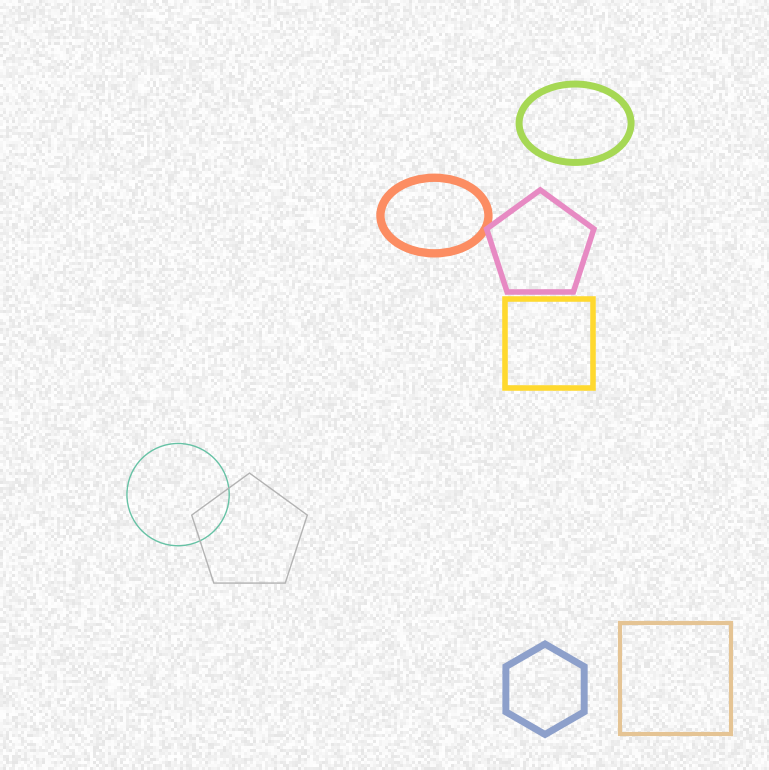[{"shape": "circle", "thickness": 0.5, "radius": 0.33, "center": [0.231, 0.358]}, {"shape": "oval", "thickness": 3, "radius": 0.35, "center": [0.564, 0.72]}, {"shape": "hexagon", "thickness": 2.5, "radius": 0.29, "center": [0.708, 0.105]}, {"shape": "pentagon", "thickness": 2, "radius": 0.37, "center": [0.702, 0.68]}, {"shape": "oval", "thickness": 2.5, "radius": 0.36, "center": [0.747, 0.84]}, {"shape": "square", "thickness": 2, "radius": 0.29, "center": [0.713, 0.554]}, {"shape": "square", "thickness": 1.5, "radius": 0.36, "center": [0.877, 0.119]}, {"shape": "pentagon", "thickness": 0.5, "radius": 0.39, "center": [0.324, 0.307]}]